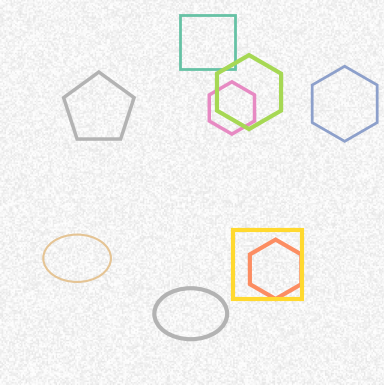[{"shape": "square", "thickness": 2, "radius": 0.35, "center": [0.539, 0.891]}, {"shape": "hexagon", "thickness": 3, "radius": 0.39, "center": [0.716, 0.301]}, {"shape": "hexagon", "thickness": 2, "radius": 0.49, "center": [0.895, 0.73]}, {"shape": "hexagon", "thickness": 2.5, "radius": 0.34, "center": [0.602, 0.72]}, {"shape": "hexagon", "thickness": 3, "radius": 0.48, "center": [0.647, 0.761]}, {"shape": "square", "thickness": 3, "radius": 0.45, "center": [0.695, 0.313]}, {"shape": "oval", "thickness": 1.5, "radius": 0.44, "center": [0.2, 0.329]}, {"shape": "pentagon", "thickness": 2.5, "radius": 0.48, "center": [0.257, 0.717]}, {"shape": "oval", "thickness": 3, "radius": 0.47, "center": [0.496, 0.185]}]